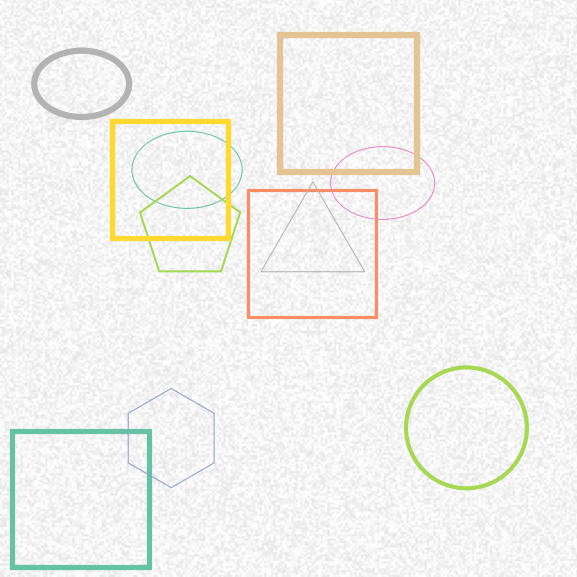[{"shape": "square", "thickness": 2.5, "radius": 0.59, "center": [0.139, 0.134]}, {"shape": "oval", "thickness": 0.5, "radius": 0.48, "center": [0.324, 0.705]}, {"shape": "square", "thickness": 1.5, "radius": 0.55, "center": [0.541, 0.56]}, {"shape": "hexagon", "thickness": 0.5, "radius": 0.43, "center": [0.296, 0.241]}, {"shape": "oval", "thickness": 0.5, "radius": 0.45, "center": [0.662, 0.682]}, {"shape": "circle", "thickness": 2, "radius": 0.52, "center": [0.808, 0.258]}, {"shape": "pentagon", "thickness": 1, "radius": 0.46, "center": [0.329, 0.603]}, {"shape": "square", "thickness": 2.5, "radius": 0.5, "center": [0.294, 0.689]}, {"shape": "square", "thickness": 3, "radius": 0.59, "center": [0.604, 0.82]}, {"shape": "oval", "thickness": 3, "radius": 0.41, "center": [0.141, 0.854]}, {"shape": "triangle", "thickness": 0.5, "radius": 0.52, "center": [0.542, 0.58]}]